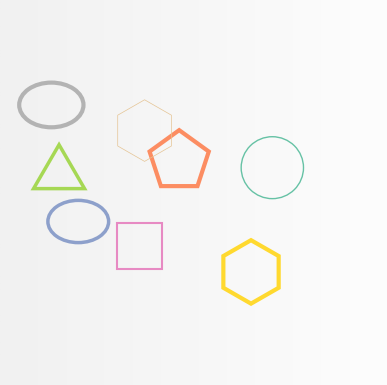[{"shape": "circle", "thickness": 1, "radius": 0.4, "center": [0.703, 0.564]}, {"shape": "pentagon", "thickness": 3, "radius": 0.4, "center": [0.462, 0.582]}, {"shape": "oval", "thickness": 2.5, "radius": 0.39, "center": [0.202, 0.425]}, {"shape": "square", "thickness": 1.5, "radius": 0.3, "center": [0.36, 0.361]}, {"shape": "triangle", "thickness": 2.5, "radius": 0.38, "center": [0.152, 0.548]}, {"shape": "hexagon", "thickness": 3, "radius": 0.41, "center": [0.648, 0.294]}, {"shape": "hexagon", "thickness": 0.5, "radius": 0.4, "center": [0.373, 0.661]}, {"shape": "oval", "thickness": 3, "radius": 0.41, "center": [0.132, 0.727]}]